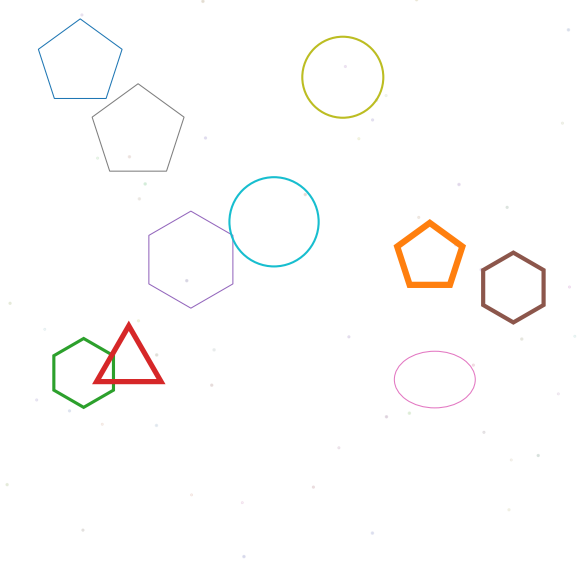[{"shape": "pentagon", "thickness": 0.5, "radius": 0.38, "center": [0.139, 0.89]}, {"shape": "pentagon", "thickness": 3, "radius": 0.3, "center": [0.744, 0.554]}, {"shape": "hexagon", "thickness": 1.5, "radius": 0.3, "center": [0.145, 0.353]}, {"shape": "triangle", "thickness": 2.5, "radius": 0.32, "center": [0.223, 0.371]}, {"shape": "hexagon", "thickness": 0.5, "radius": 0.42, "center": [0.331, 0.55]}, {"shape": "hexagon", "thickness": 2, "radius": 0.3, "center": [0.889, 0.501]}, {"shape": "oval", "thickness": 0.5, "radius": 0.35, "center": [0.753, 0.342]}, {"shape": "pentagon", "thickness": 0.5, "radius": 0.42, "center": [0.239, 0.77]}, {"shape": "circle", "thickness": 1, "radius": 0.35, "center": [0.594, 0.865]}, {"shape": "circle", "thickness": 1, "radius": 0.39, "center": [0.475, 0.615]}]